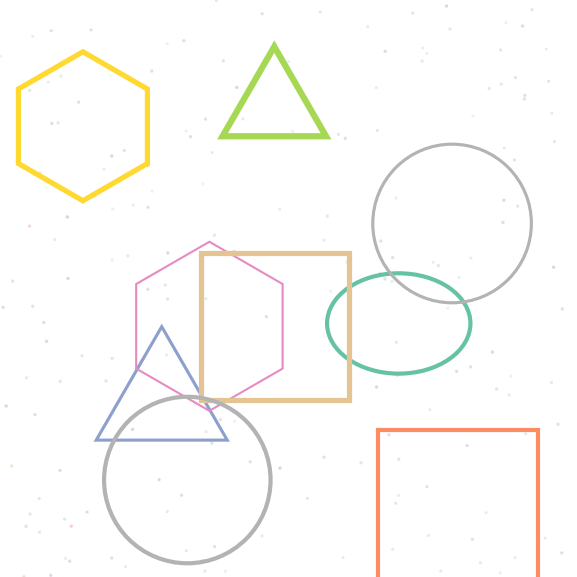[{"shape": "oval", "thickness": 2, "radius": 0.62, "center": [0.69, 0.439]}, {"shape": "square", "thickness": 2, "radius": 0.69, "center": [0.793, 0.116]}, {"shape": "triangle", "thickness": 1.5, "radius": 0.65, "center": [0.28, 0.303]}, {"shape": "hexagon", "thickness": 1, "radius": 0.73, "center": [0.363, 0.434]}, {"shape": "triangle", "thickness": 3, "radius": 0.52, "center": [0.475, 0.815]}, {"shape": "hexagon", "thickness": 2.5, "radius": 0.64, "center": [0.144, 0.78]}, {"shape": "square", "thickness": 2.5, "radius": 0.64, "center": [0.476, 0.434]}, {"shape": "circle", "thickness": 2, "radius": 0.72, "center": [0.324, 0.168]}, {"shape": "circle", "thickness": 1.5, "radius": 0.69, "center": [0.783, 0.612]}]